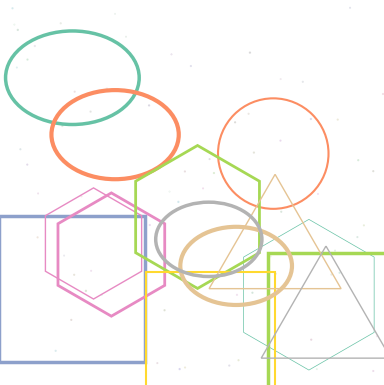[{"shape": "oval", "thickness": 2.5, "radius": 0.87, "center": [0.188, 0.798]}, {"shape": "hexagon", "thickness": 0.5, "radius": 0.98, "center": [0.802, 0.234]}, {"shape": "circle", "thickness": 1.5, "radius": 0.72, "center": [0.71, 0.601]}, {"shape": "oval", "thickness": 3, "radius": 0.83, "center": [0.299, 0.65]}, {"shape": "square", "thickness": 2.5, "radius": 0.95, "center": [0.187, 0.251]}, {"shape": "hexagon", "thickness": 1, "radius": 0.72, "center": [0.243, 0.368]}, {"shape": "hexagon", "thickness": 2, "radius": 0.8, "center": [0.289, 0.339]}, {"shape": "square", "thickness": 2.5, "radius": 1.0, "center": [0.897, 0.144]}, {"shape": "hexagon", "thickness": 2, "radius": 0.93, "center": [0.513, 0.436]}, {"shape": "square", "thickness": 1.5, "radius": 0.84, "center": [0.547, 0.124]}, {"shape": "oval", "thickness": 3, "radius": 0.73, "center": [0.613, 0.309]}, {"shape": "triangle", "thickness": 1, "radius": 0.99, "center": [0.715, 0.349]}, {"shape": "triangle", "thickness": 1, "radius": 0.97, "center": [0.847, 0.167]}, {"shape": "oval", "thickness": 2.5, "radius": 0.69, "center": [0.542, 0.378]}]